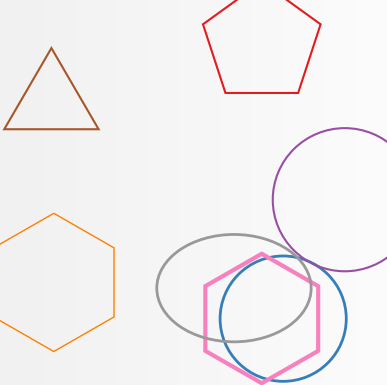[{"shape": "pentagon", "thickness": 1.5, "radius": 0.8, "center": [0.676, 0.888]}, {"shape": "circle", "thickness": 2, "radius": 0.81, "center": [0.731, 0.172]}, {"shape": "circle", "thickness": 1.5, "radius": 0.93, "center": [0.89, 0.481]}, {"shape": "hexagon", "thickness": 1, "radius": 0.9, "center": [0.139, 0.267]}, {"shape": "triangle", "thickness": 1.5, "radius": 0.7, "center": [0.133, 0.735]}, {"shape": "hexagon", "thickness": 3, "radius": 0.84, "center": [0.675, 0.173]}, {"shape": "oval", "thickness": 2, "radius": 1.0, "center": [0.604, 0.252]}]